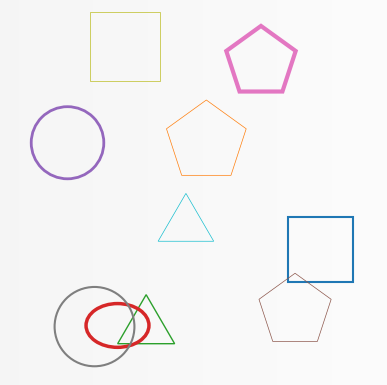[{"shape": "square", "thickness": 1.5, "radius": 0.42, "center": [0.828, 0.352]}, {"shape": "pentagon", "thickness": 0.5, "radius": 0.54, "center": [0.532, 0.632]}, {"shape": "triangle", "thickness": 1, "radius": 0.42, "center": [0.377, 0.15]}, {"shape": "oval", "thickness": 2.5, "radius": 0.41, "center": [0.303, 0.155]}, {"shape": "circle", "thickness": 2, "radius": 0.47, "center": [0.174, 0.629]}, {"shape": "pentagon", "thickness": 0.5, "radius": 0.49, "center": [0.761, 0.192]}, {"shape": "pentagon", "thickness": 3, "radius": 0.47, "center": [0.673, 0.838]}, {"shape": "circle", "thickness": 1.5, "radius": 0.52, "center": [0.244, 0.152]}, {"shape": "square", "thickness": 0.5, "radius": 0.45, "center": [0.323, 0.878]}, {"shape": "triangle", "thickness": 0.5, "radius": 0.41, "center": [0.48, 0.415]}]